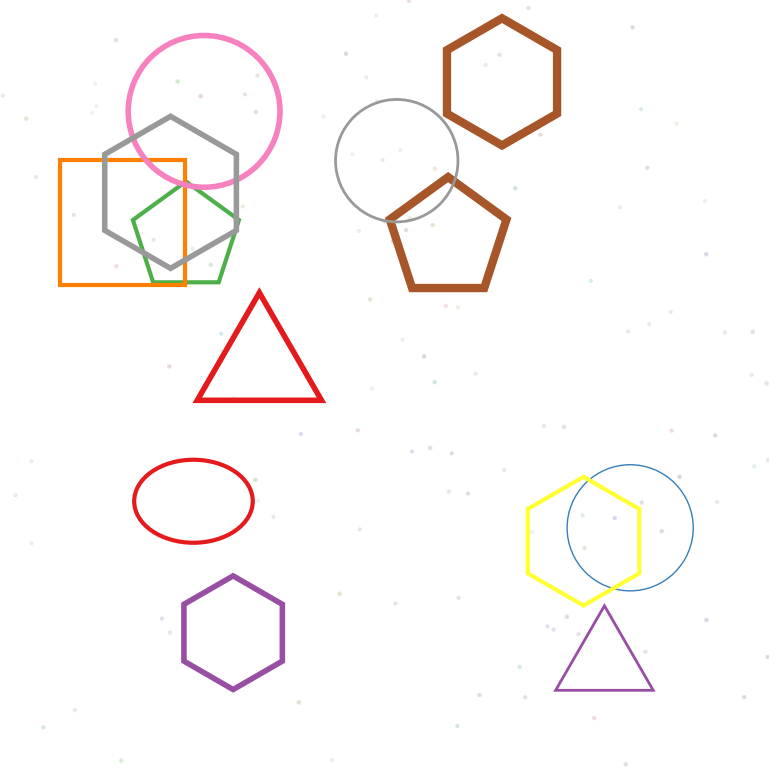[{"shape": "oval", "thickness": 1.5, "radius": 0.39, "center": [0.251, 0.349]}, {"shape": "triangle", "thickness": 2, "radius": 0.47, "center": [0.337, 0.527]}, {"shape": "circle", "thickness": 0.5, "radius": 0.41, "center": [0.818, 0.315]}, {"shape": "pentagon", "thickness": 1.5, "radius": 0.36, "center": [0.241, 0.692]}, {"shape": "triangle", "thickness": 1, "radius": 0.37, "center": [0.785, 0.14]}, {"shape": "hexagon", "thickness": 2, "radius": 0.37, "center": [0.303, 0.178]}, {"shape": "square", "thickness": 1.5, "radius": 0.4, "center": [0.159, 0.711]}, {"shape": "hexagon", "thickness": 1.5, "radius": 0.42, "center": [0.758, 0.297]}, {"shape": "pentagon", "thickness": 3, "radius": 0.4, "center": [0.582, 0.69]}, {"shape": "hexagon", "thickness": 3, "radius": 0.41, "center": [0.652, 0.894]}, {"shape": "circle", "thickness": 2, "radius": 0.49, "center": [0.265, 0.855]}, {"shape": "circle", "thickness": 1, "radius": 0.4, "center": [0.515, 0.791]}, {"shape": "hexagon", "thickness": 2, "radius": 0.49, "center": [0.222, 0.75]}]